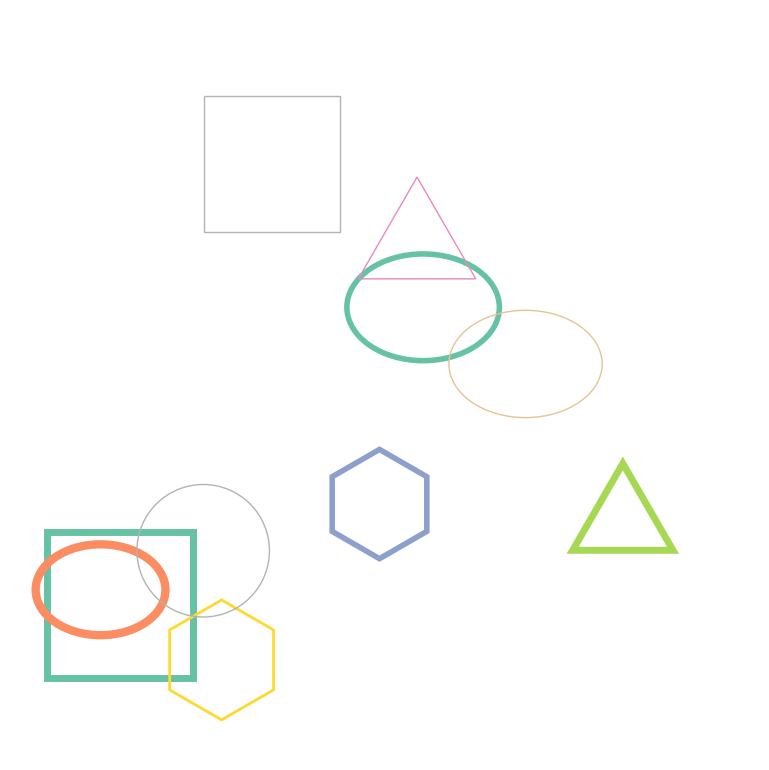[{"shape": "oval", "thickness": 2, "radius": 0.5, "center": [0.55, 0.601]}, {"shape": "square", "thickness": 2.5, "radius": 0.47, "center": [0.156, 0.215]}, {"shape": "oval", "thickness": 3, "radius": 0.42, "center": [0.131, 0.234]}, {"shape": "hexagon", "thickness": 2, "radius": 0.35, "center": [0.493, 0.345]}, {"shape": "triangle", "thickness": 0.5, "radius": 0.44, "center": [0.542, 0.682]}, {"shape": "triangle", "thickness": 2.5, "radius": 0.38, "center": [0.809, 0.323]}, {"shape": "hexagon", "thickness": 1, "radius": 0.39, "center": [0.288, 0.143]}, {"shape": "oval", "thickness": 0.5, "radius": 0.5, "center": [0.683, 0.527]}, {"shape": "circle", "thickness": 0.5, "radius": 0.43, "center": [0.264, 0.285]}, {"shape": "square", "thickness": 0.5, "radius": 0.44, "center": [0.353, 0.787]}]